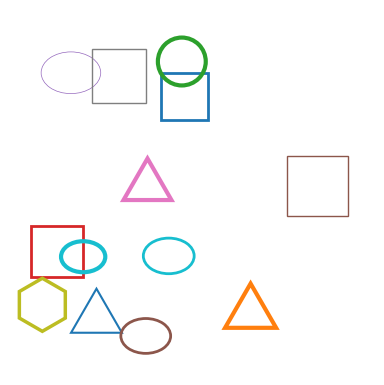[{"shape": "square", "thickness": 2, "radius": 0.3, "center": [0.48, 0.749]}, {"shape": "triangle", "thickness": 1.5, "radius": 0.38, "center": [0.251, 0.174]}, {"shape": "triangle", "thickness": 3, "radius": 0.38, "center": [0.651, 0.187]}, {"shape": "circle", "thickness": 3, "radius": 0.31, "center": [0.472, 0.84]}, {"shape": "square", "thickness": 2, "radius": 0.33, "center": [0.148, 0.347]}, {"shape": "oval", "thickness": 0.5, "radius": 0.39, "center": [0.184, 0.811]}, {"shape": "square", "thickness": 1, "radius": 0.39, "center": [0.825, 0.517]}, {"shape": "oval", "thickness": 2, "radius": 0.32, "center": [0.379, 0.127]}, {"shape": "triangle", "thickness": 3, "radius": 0.36, "center": [0.383, 0.516]}, {"shape": "square", "thickness": 1, "radius": 0.35, "center": [0.309, 0.803]}, {"shape": "hexagon", "thickness": 2.5, "radius": 0.34, "center": [0.11, 0.208]}, {"shape": "oval", "thickness": 3, "radius": 0.29, "center": [0.216, 0.333]}, {"shape": "oval", "thickness": 2, "radius": 0.33, "center": [0.438, 0.335]}]